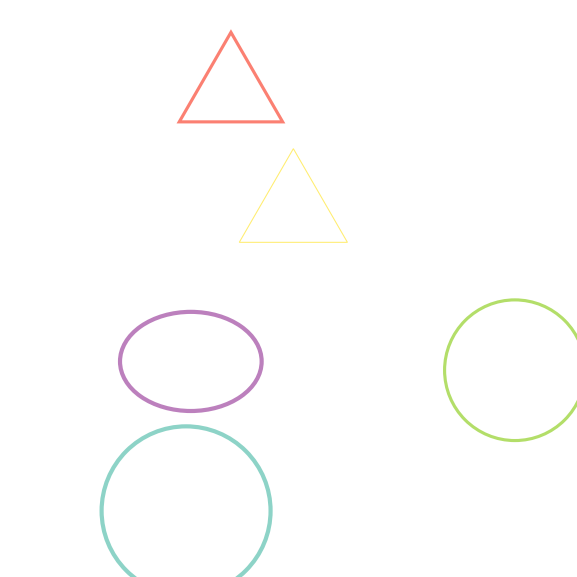[{"shape": "circle", "thickness": 2, "radius": 0.73, "center": [0.322, 0.115]}, {"shape": "triangle", "thickness": 1.5, "radius": 0.52, "center": [0.4, 0.84]}, {"shape": "circle", "thickness": 1.5, "radius": 0.61, "center": [0.892, 0.358]}, {"shape": "oval", "thickness": 2, "radius": 0.61, "center": [0.33, 0.373]}, {"shape": "triangle", "thickness": 0.5, "radius": 0.54, "center": [0.508, 0.634]}]